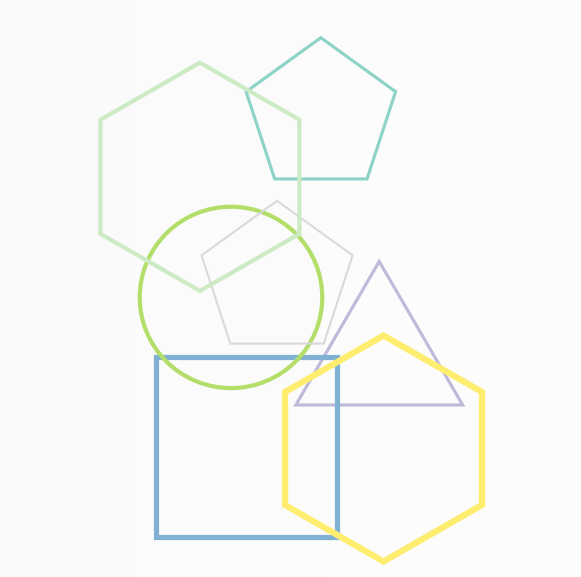[{"shape": "pentagon", "thickness": 1.5, "radius": 0.68, "center": [0.552, 0.799]}, {"shape": "triangle", "thickness": 1.5, "radius": 0.83, "center": [0.652, 0.381]}, {"shape": "square", "thickness": 2.5, "radius": 0.78, "center": [0.424, 0.225]}, {"shape": "circle", "thickness": 2, "radius": 0.79, "center": [0.397, 0.484]}, {"shape": "pentagon", "thickness": 1, "radius": 0.68, "center": [0.477, 0.515]}, {"shape": "hexagon", "thickness": 2, "radius": 0.99, "center": [0.344, 0.693]}, {"shape": "hexagon", "thickness": 3, "radius": 0.98, "center": [0.66, 0.223]}]